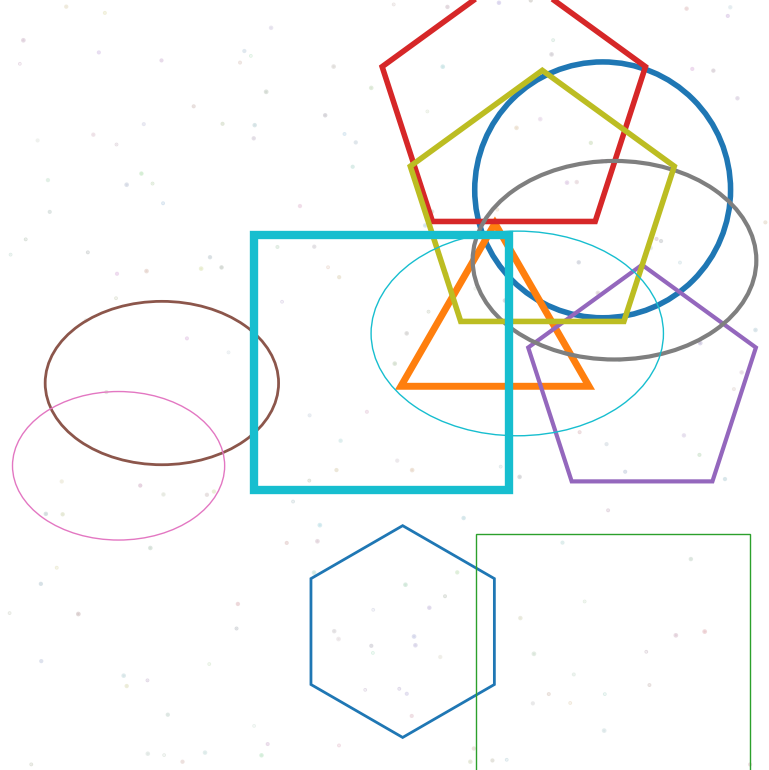[{"shape": "circle", "thickness": 2, "radius": 0.83, "center": [0.783, 0.753]}, {"shape": "hexagon", "thickness": 1, "radius": 0.69, "center": [0.523, 0.18]}, {"shape": "triangle", "thickness": 2.5, "radius": 0.71, "center": [0.643, 0.569]}, {"shape": "square", "thickness": 0.5, "radius": 0.89, "center": [0.796, 0.129]}, {"shape": "pentagon", "thickness": 2, "radius": 0.9, "center": [0.667, 0.858]}, {"shape": "pentagon", "thickness": 1.5, "radius": 0.78, "center": [0.834, 0.501]}, {"shape": "oval", "thickness": 1, "radius": 0.76, "center": [0.21, 0.503]}, {"shape": "oval", "thickness": 0.5, "radius": 0.69, "center": [0.154, 0.395]}, {"shape": "oval", "thickness": 1.5, "radius": 0.92, "center": [0.798, 0.662]}, {"shape": "pentagon", "thickness": 2, "radius": 0.9, "center": [0.704, 0.728]}, {"shape": "oval", "thickness": 0.5, "radius": 0.95, "center": [0.672, 0.567]}, {"shape": "square", "thickness": 3, "radius": 0.83, "center": [0.496, 0.53]}]